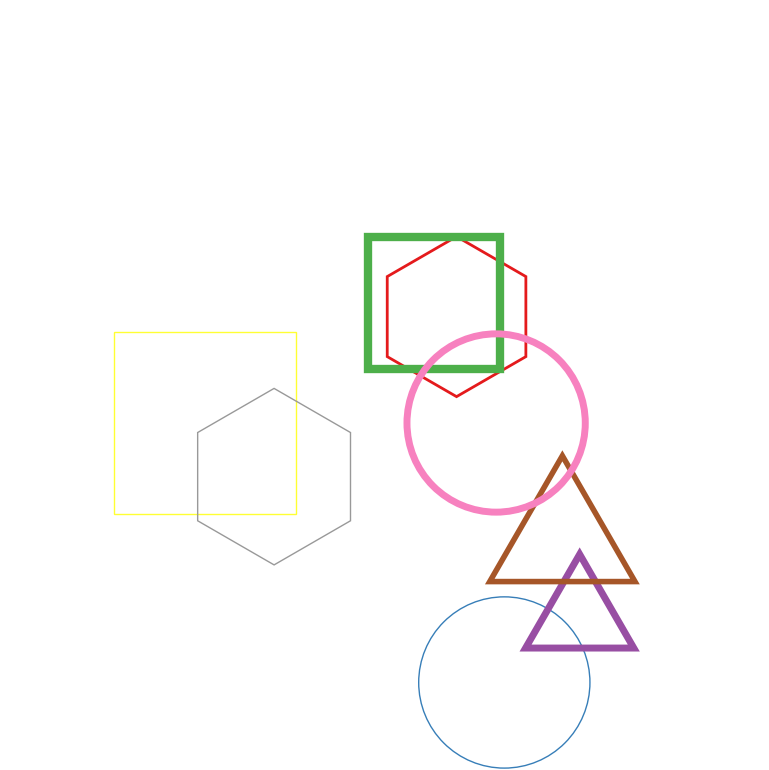[{"shape": "hexagon", "thickness": 1, "radius": 0.52, "center": [0.593, 0.589]}, {"shape": "circle", "thickness": 0.5, "radius": 0.56, "center": [0.655, 0.114]}, {"shape": "square", "thickness": 3, "radius": 0.43, "center": [0.564, 0.606]}, {"shape": "triangle", "thickness": 2.5, "radius": 0.41, "center": [0.753, 0.199]}, {"shape": "square", "thickness": 0.5, "radius": 0.59, "center": [0.266, 0.451]}, {"shape": "triangle", "thickness": 2, "radius": 0.54, "center": [0.73, 0.299]}, {"shape": "circle", "thickness": 2.5, "radius": 0.58, "center": [0.644, 0.451]}, {"shape": "hexagon", "thickness": 0.5, "radius": 0.57, "center": [0.356, 0.381]}]